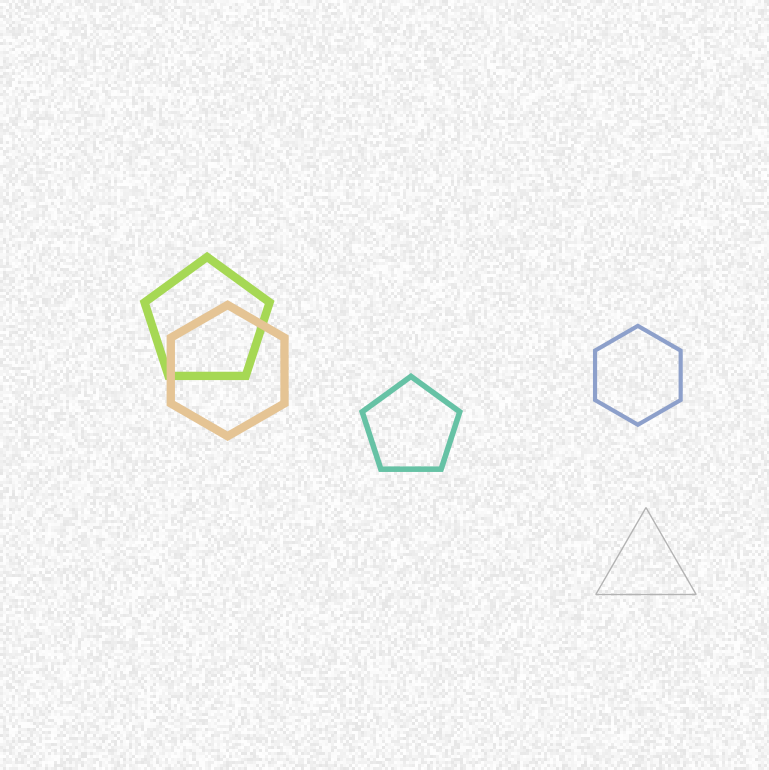[{"shape": "pentagon", "thickness": 2, "radius": 0.33, "center": [0.534, 0.445]}, {"shape": "hexagon", "thickness": 1.5, "radius": 0.32, "center": [0.828, 0.513]}, {"shape": "pentagon", "thickness": 3, "radius": 0.43, "center": [0.269, 0.581]}, {"shape": "hexagon", "thickness": 3, "radius": 0.43, "center": [0.296, 0.519]}, {"shape": "triangle", "thickness": 0.5, "radius": 0.38, "center": [0.839, 0.266]}]